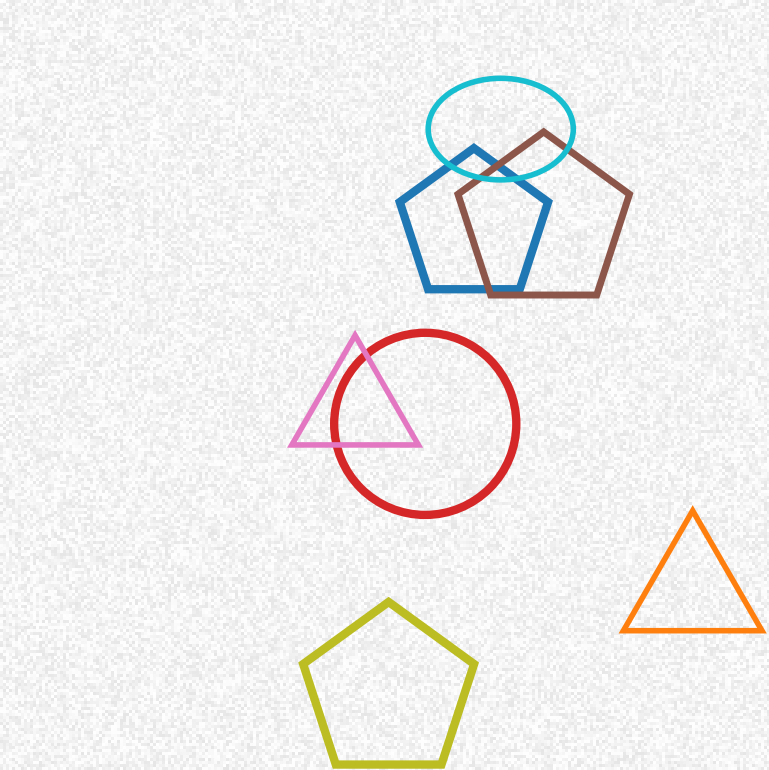[{"shape": "pentagon", "thickness": 3, "radius": 0.51, "center": [0.615, 0.706]}, {"shape": "triangle", "thickness": 2, "radius": 0.52, "center": [0.9, 0.233]}, {"shape": "circle", "thickness": 3, "radius": 0.59, "center": [0.552, 0.45]}, {"shape": "pentagon", "thickness": 2.5, "radius": 0.59, "center": [0.706, 0.712]}, {"shape": "triangle", "thickness": 2, "radius": 0.47, "center": [0.461, 0.47]}, {"shape": "pentagon", "thickness": 3, "radius": 0.58, "center": [0.505, 0.102]}, {"shape": "oval", "thickness": 2, "radius": 0.47, "center": [0.65, 0.832]}]